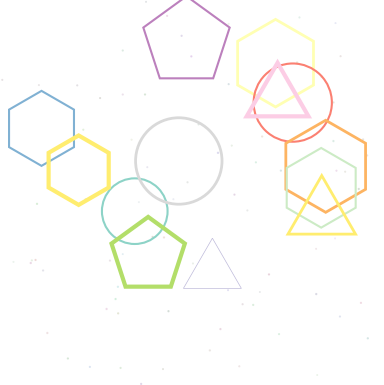[{"shape": "circle", "thickness": 1.5, "radius": 0.43, "center": [0.35, 0.451]}, {"shape": "hexagon", "thickness": 2, "radius": 0.57, "center": [0.716, 0.836]}, {"shape": "triangle", "thickness": 0.5, "radius": 0.43, "center": [0.552, 0.294]}, {"shape": "circle", "thickness": 1.5, "radius": 0.51, "center": [0.76, 0.734]}, {"shape": "hexagon", "thickness": 1.5, "radius": 0.49, "center": [0.108, 0.667]}, {"shape": "hexagon", "thickness": 2, "radius": 0.6, "center": [0.846, 0.568]}, {"shape": "pentagon", "thickness": 3, "radius": 0.5, "center": [0.385, 0.336]}, {"shape": "triangle", "thickness": 3, "radius": 0.46, "center": [0.721, 0.744]}, {"shape": "circle", "thickness": 2, "radius": 0.56, "center": [0.464, 0.582]}, {"shape": "pentagon", "thickness": 1.5, "radius": 0.59, "center": [0.484, 0.892]}, {"shape": "hexagon", "thickness": 1.5, "radius": 0.52, "center": [0.834, 0.512]}, {"shape": "triangle", "thickness": 2, "radius": 0.51, "center": [0.836, 0.443]}, {"shape": "hexagon", "thickness": 3, "radius": 0.45, "center": [0.204, 0.558]}]